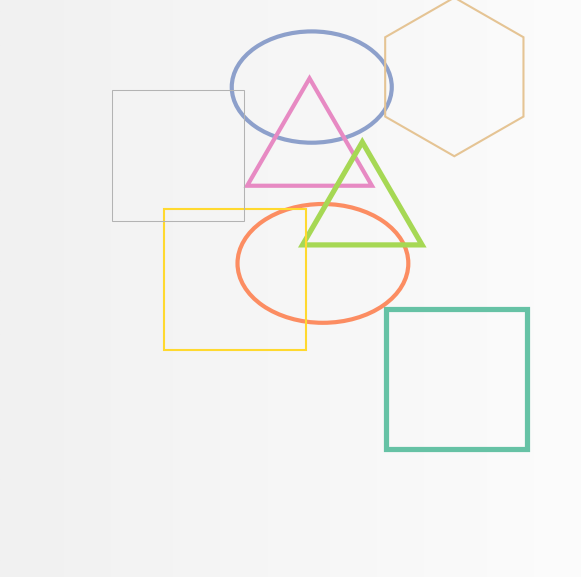[{"shape": "square", "thickness": 2.5, "radius": 0.61, "center": [0.785, 0.343]}, {"shape": "oval", "thickness": 2, "radius": 0.73, "center": [0.556, 0.543]}, {"shape": "oval", "thickness": 2, "radius": 0.69, "center": [0.536, 0.848]}, {"shape": "triangle", "thickness": 2, "radius": 0.62, "center": [0.533, 0.739]}, {"shape": "triangle", "thickness": 2.5, "radius": 0.59, "center": [0.623, 0.634]}, {"shape": "square", "thickness": 1, "radius": 0.61, "center": [0.404, 0.515]}, {"shape": "hexagon", "thickness": 1, "radius": 0.69, "center": [0.782, 0.866]}, {"shape": "square", "thickness": 0.5, "radius": 0.57, "center": [0.307, 0.729]}]